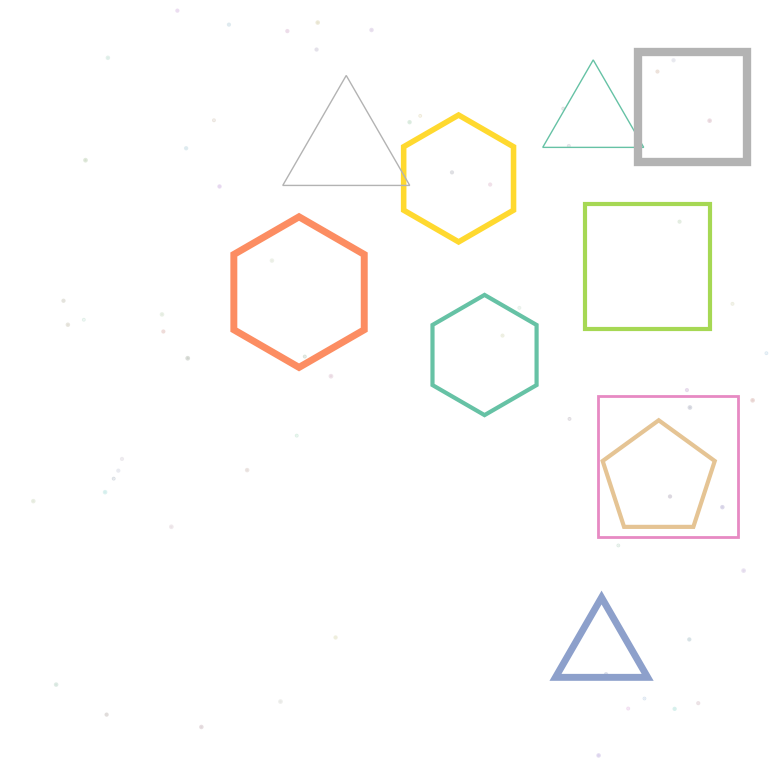[{"shape": "hexagon", "thickness": 1.5, "radius": 0.39, "center": [0.629, 0.539]}, {"shape": "triangle", "thickness": 0.5, "radius": 0.38, "center": [0.77, 0.846]}, {"shape": "hexagon", "thickness": 2.5, "radius": 0.49, "center": [0.388, 0.621]}, {"shape": "triangle", "thickness": 2.5, "radius": 0.35, "center": [0.781, 0.155]}, {"shape": "square", "thickness": 1, "radius": 0.46, "center": [0.868, 0.394]}, {"shape": "square", "thickness": 1.5, "radius": 0.41, "center": [0.84, 0.654]}, {"shape": "hexagon", "thickness": 2, "radius": 0.41, "center": [0.596, 0.768]}, {"shape": "pentagon", "thickness": 1.5, "radius": 0.38, "center": [0.855, 0.378]}, {"shape": "triangle", "thickness": 0.5, "radius": 0.48, "center": [0.45, 0.807]}, {"shape": "square", "thickness": 3, "radius": 0.36, "center": [0.899, 0.861]}]